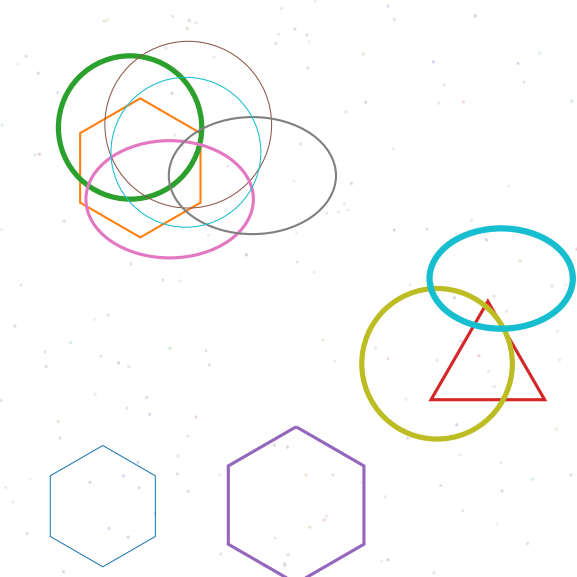[{"shape": "hexagon", "thickness": 0.5, "radius": 0.53, "center": [0.178, 0.123]}, {"shape": "hexagon", "thickness": 1, "radius": 0.6, "center": [0.243, 0.708]}, {"shape": "circle", "thickness": 2.5, "radius": 0.62, "center": [0.225, 0.778]}, {"shape": "triangle", "thickness": 1.5, "radius": 0.57, "center": [0.845, 0.364]}, {"shape": "hexagon", "thickness": 1.5, "radius": 0.68, "center": [0.513, 0.125]}, {"shape": "circle", "thickness": 0.5, "radius": 0.72, "center": [0.326, 0.783]}, {"shape": "oval", "thickness": 1.5, "radius": 0.73, "center": [0.294, 0.654]}, {"shape": "oval", "thickness": 1, "radius": 0.72, "center": [0.437, 0.695]}, {"shape": "circle", "thickness": 2.5, "radius": 0.65, "center": [0.757, 0.369]}, {"shape": "circle", "thickness": 0.5, "radius": 0.65, "center": [0.322, 0.735]}, {"shape": "oval", "thickness": 3, "radius": 0.62, "center": [0.868, 0.517]}]